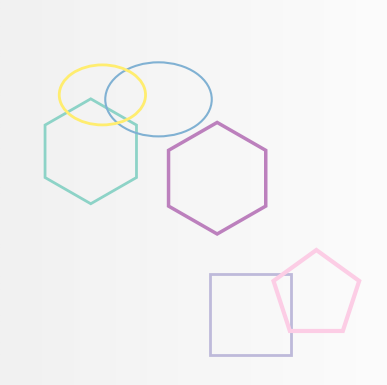[{"shape": "hexagon", "thickness": 2, "radius": 0.68, "center": [0.234, 0.607]}, {"shape": "square", "thickness": 2, "radius": 0.52, "center": [0.647, 0.183]}, {"shape": "oval", "thickness": 1.5, "radius": 0.69, "center": [0.409, 0.742]}, {"shape": "pentagon", "thickness": 3, "radius": 0.58, "center": [0.816, 0.234]}, {"shape": "hexagon", "thickness": 2.5, "radius": 0.72, "center": [0.56, 0.537]}, {"shape": "oval", "thickness": 2, "radius": 0.56, "center": [0.264, 0.753]}]